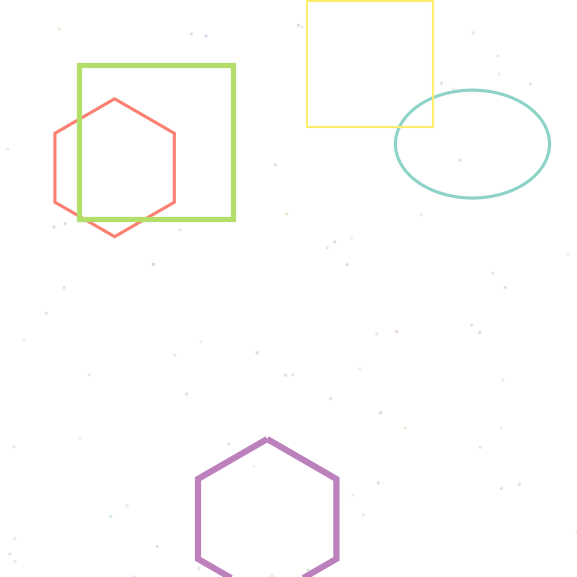[{"shape": "oval", "thickness": 1.5, "radius": 0.67, "center": [0.818, 0.75]}, {"shape": "hexagon", "thickness": 1.5, "radius": 0.6, "center": [0.198, 0.709]}, {"shape": "square", "thickness": 2.5, "radius": 0.67, "center": [0.271, 0.754]}, {"shape": "hexagon", "thickness": 3, "radius": 0.69, "center": [0.463, 0.101]}, {"shape": "square", "thickness": 1, "radius": 0.54, "center": [0.64, 0.888]}]